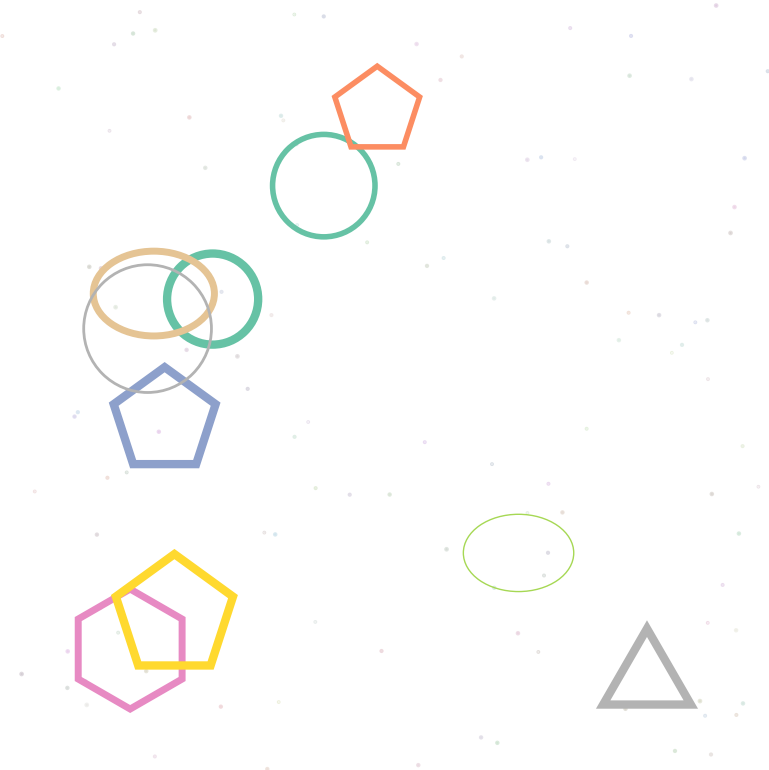[{"shape": "circle", "thickness": 2, "radius": 0.33, "center": [0.421, 0.759]}, {"shape": "circle", "thickness": 3, "radius": 0.3, "center": [0.276, 0.612]}, {"shape": "pentagon", "thickness": 2, "radius": 0.29, "center": [0.49, 0.856]}, {"shape": "pentagon", "thickness": 3, "radius": 0.35, "center": [0.214, 0.454]}, {"shape": "hexagon", "thickness": 2.5, "radius": 0.39, "center": [0.169, 0.157]}, {"shape": "oval", "thickness": 0.5, "radius": 0.36, "center": [0.673, 0.282]}, {"shape": "pentagon", "thickness": 3, "radius": 0.4, "center": [0.227, 0.2]}, {"shape": "oval", "thickness": 2.5, "radius": 0.39, "center": [0.2, 0.619]}, {"shape": "circle", "thickness": 1, "radius": 0.41, "center": [0.192, 0.573]}, {"shape": "triangle", "thickness": 3, "radius": 0.33, "center": [0.84, 0.118]}]